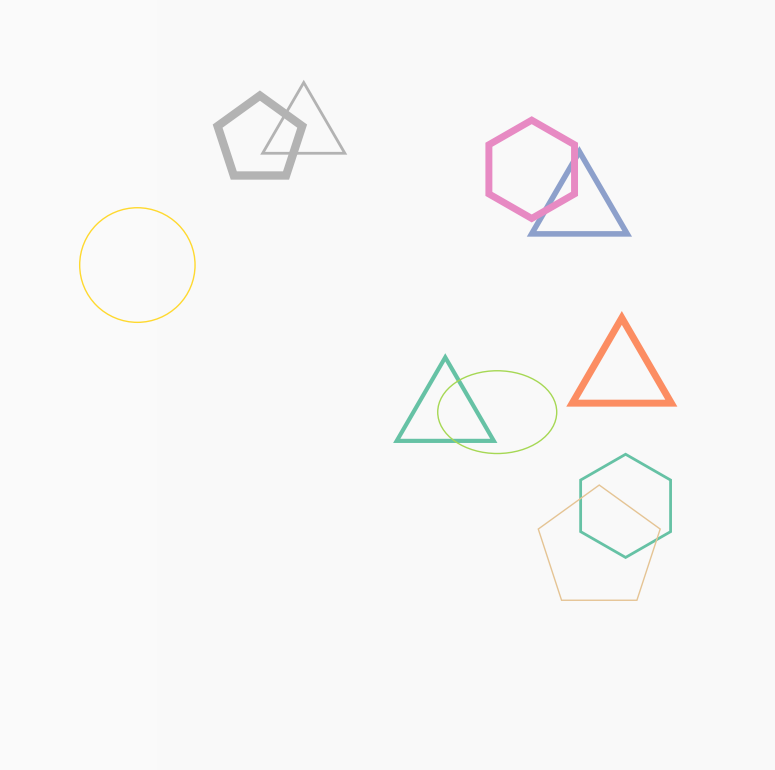[{"shape": "hexagon", "thickness": 1, "radius": 0.33, "center": [0.807, 0.343]}, {"shape": "triangle", "thickness": 1.5, "radius": 0.36, "center": [0.575, 0.464]}, {"shape": "triangle", "thickness": 2.5, "radius": 0.37, "center": [0.802, 0.513]}, {"shape": "triangle", "thickness": 2, "radius": 0.36, "center": [0.748, 0.732]}, {"shape": "hexagon", "thickness": 2.5, "radius": 0.32, "center": [0.686, 0.78]}, {"shape": "oval", "thickness": 0.5, "radius": 0.38, "center": [0.642, 0.465]}, {"shape": "circle", "thickness": 0.5, "radius": 0.37, "center": [0.177, 0.656]}, {"shape": "pentagon", "thickness": 0.5, "radius": 0.41, "center": [0.773, 0.287]}, {"shape": "pentagon", "thickness": 3, "radius": 0.29, "center": [0.335, 0.818]}, {"shape": "triangle", "thickness": 1, "radius": 0.31, "center": [0.392, 0.832]}]